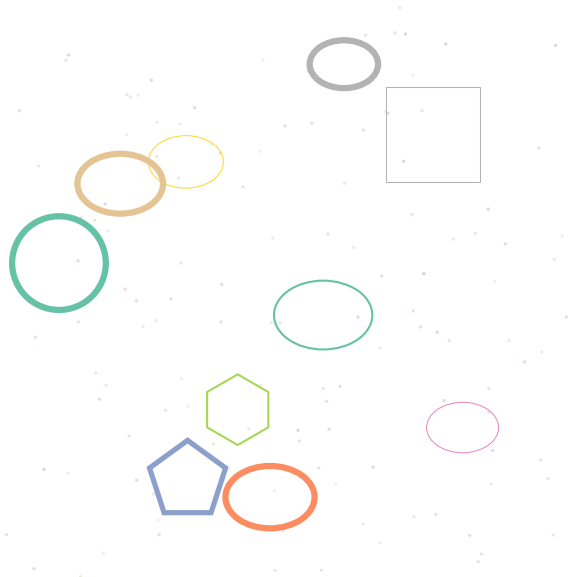[{"shape": "circle", "thickness": 3, "radius": 0.41, "center": [0.102, 0.544]}, {"shape": "oval", "thickness": 1, "radius": 0.43, "center": [0.56, 0.454]}, {"shape": "oval", "thickness": 3, "radius": 0.39, "center": [0.468, 0.138]}, {"shape": "pentagon", "thickness": 2.5, "radius": 0.35, "center": [0.325, 0.167]}, {"shape": "oval", "thickness": 0.5, "radius": 0.31, "center": [0.801, 0.259]}, {"shape": "hexagon", "thickness": 1, "radius": 0.31, "center": [0.412, 0.29]}, {"shape": "oval", "thickness": 0.5, "radius": 0.32, "center": [0.322, 0.719]}, {"shape": "oval", "thickness": 3, "radius": 0.37, "center": [0.208, 0.681]}, {"shape": "oval", "thickness": 3, "radius": 0.3, "center": [0.595, 0.888]}, {"shape": "square", "thickness": 0.5, "radius": 0.41, "center": [0.749, 0.766]}]